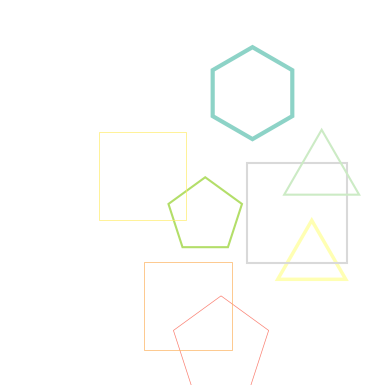[{"shape": "hexagon", "thickness": 3, "radius": 0.6, "center": [0.656, 0.758]}, {"shape": "triangle", "thickness": 2.5, "radius": 0.51, "center": [0.81, 0.326]}, {"shape": "pentagon", "thickness": 0.5, "radius": 0.65, "center": [0.574, 0.102]}, {"shape": "square", "thickness": 0.5, "radius": 0.57, "center": [0.489, 0.206]}, {"shape": "pentagon", "thickness": 1.5, "radius": 0.5, "center": [0.533, 0.439]}, {"shape": "square", "thickness": 1.5, "radius": 0.65, "center": [0.771, 0.446]}, {"shape": "triangle", "thickness": 1.5, "radius": 0.56, "center": [0.835, 0.551]}, {"shape": "square", "thickness": 0.5, "radius": 0.57, "center": [0.37, 0.543]}]